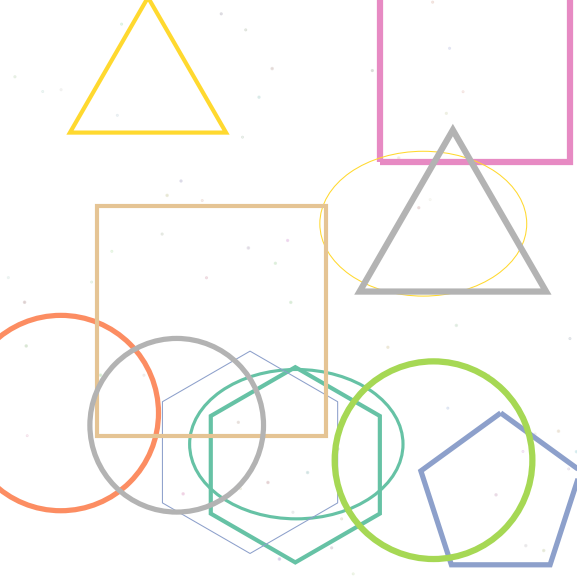[{"shape": "oval", "thickness": 1.5, "radius": 0.92, "center": [0.513, 0.23]}, {"shape": "hexagon", "thickness": 2, "radius": 0.85, "center": [0.511, 0.194]}, {"shape": "circle", "thickness": 2.5, "radius": 0.85, "center": [0.105, 0.284]}, {"shape": "pentagon", "thickness": 2.5, "radius": 0.73, "center": [0.867, 0.139]}, {"shape": "hexagon", "thickness": 0.5, "radius": 0.88, "center": [0.433, 0.216]}, {"shape": "square", "thickness": 3, "radius": 0.82, "center": [0.823, 0.883]}, {"shape": "circle", "thickness": 3, "radius": 0.86, "center": [0.751, 0.202]}, {"shape": "triangle", "thickness": 2, "radius": 0.78, "center": [0.256, 0.848]}, {"shape": "oval", "thickness": 0.5, "radius": 0.9, "center": [0.733, 0.612]}, {"shape": "square", "thickness": 2, "radius": 0.99, "center": [0.366, 0.443]}, {"shape": "circle", "thickness": 2.5, "radius": 0.75, "center": [0.306, 0.263]}, {"shape": "triangle", "thickness": 3, "radius": 0.93, "center": [0.784, 0.588]}]